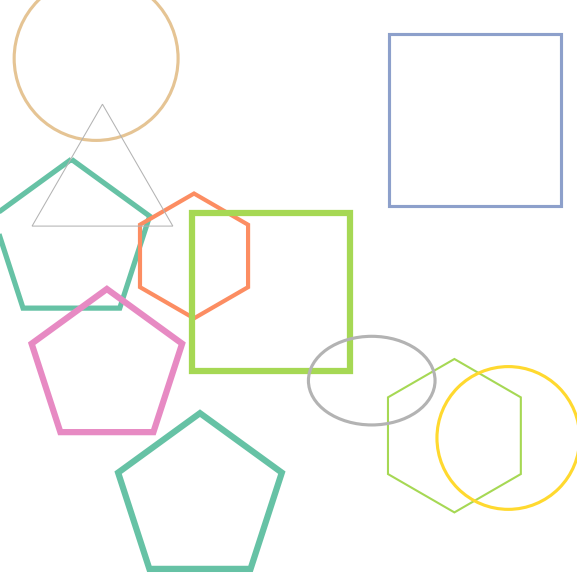[{"shape": "pentagon", "thickness": 3, "radius": 0.75, "center": [0.346, 0.135]}, {"shape": "pentagon", "thickness": 2.5, "radius": 0.71, "center": [0.124, 0.581]}, {"shape": "hexagon", "thickness": 2, "radius": 0.54, "center": [0.336, 0.556]}, {"shape": "square", "thickness": 1.5, "radius": 0.75, "center": [0.822, 0.791]}, {"shape": "pentagon", "thickness": 3, "radius": 0.69, "center": [0.185, 0.362]}, {"shape": "square", "thickness": 3, "radius": 0.68, "center": [0.469, 0.493]}, {"shape": "hexagon", "thickness": 1, "radius": 0.66, "center": [0.787, 0.245]}, {"shape": "circle", "thickness": 1.5, "radius": 0.62, "center": [0.88, 0.241]}, {"shape": "circle", "thickness": 1.5, "radius": 0.71, "center": [0.166, 0.898]}, {"shape": "oval", "thickness": 1.5, "radius": 0.55, "center": [0.644, 0.34]}, {"shape": "triangle", "thickness": 0.5, "radius": 0.7, "center": [0.177, 0.678]}]